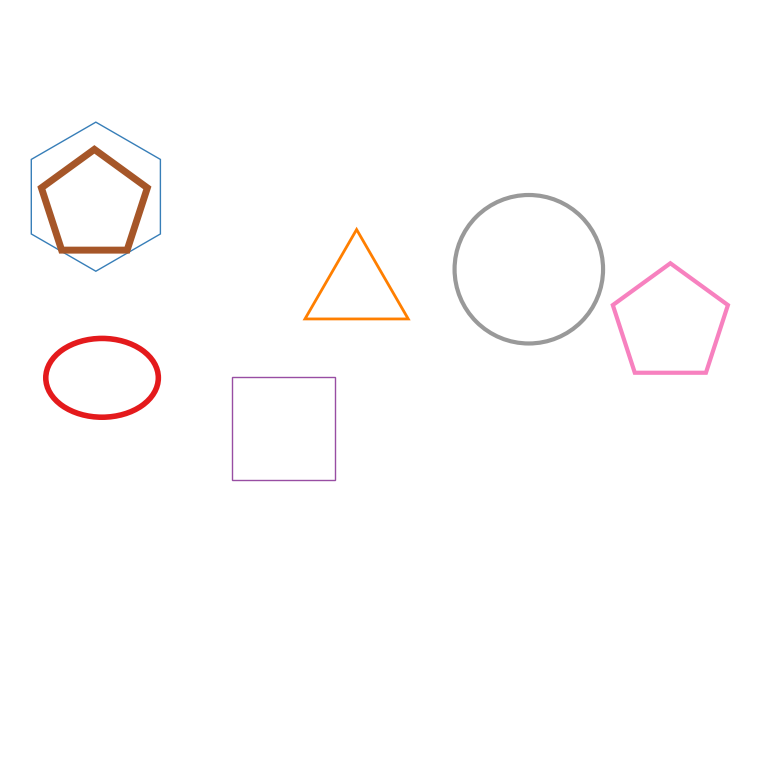[{"shape": "oval", "thickness": 2, "radius": 0.37, "center": [0.133, 0.509]}, {"shape": "hexagon", "thickness": 0.5, "radius": 0.48, "center": [0.124, 0.745]}, {"shape": "square", "thickness": 0.5, "radius": 0.33, "center": [0.368, 0.443]}, {"shape": "triangle", "thickness": 1, "radius": 0.39, "center": [0.463, 0.624]}, {"shape": "pentagon", "thickness": 2.5, "radius": 0.36, "center": [0.123, 0.734]}, {"shape": "pentagon", "thickness": 1.5, "radius": 0.39, "center": [0.871, 0.58]}, {"shape": "circle", "thickness": 1.5, "radius": 0.48, "center": [0.687, 0.65]}]